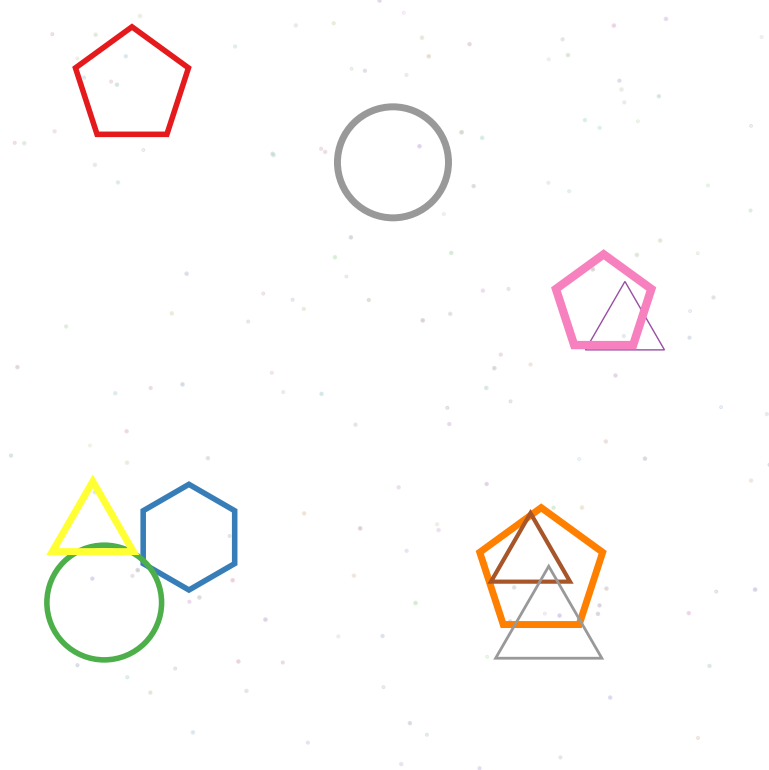[{"shape": "pentagon", "thickness": 2, "radius": 0.39, "center": [0.171, 0.888]}, {"shape": "hexagon", "thickness": 2, "radius": 0.34, "center": [0.245, 0.302]}, {"shape": "circle", "thickness": 2, "radius": 0.37, "center": [0.135, 0.217]}, {"shape": "triangle", "thickness": 0.5, "radius": 0.3, "center": [0.812, 0.575]}, {"shape": "pentagon", "thickness": 2.5, "radius": 0.42, "center": [0.703, 0.257]}, {"shape": "triangle", "thickness": 2.5, "radius": 0.3, "center": [0.121, 0.314]}, {"shape": "triangle", "thickness": 1.5, "radius": 0.3, "center": [0.689, 0.274]}, {"shape": "pentagon", "thickness": 3, "radius": 0.33, "center": [0.784, 0.605]}, {"shape": "circle", "thickness": 2.5, "radius": 0.36, "center": [0.51, 0.789]}, {"shape": "triangle", "thickness": 1, "radius": 0.4, "center": [0.713, 0.185]}]